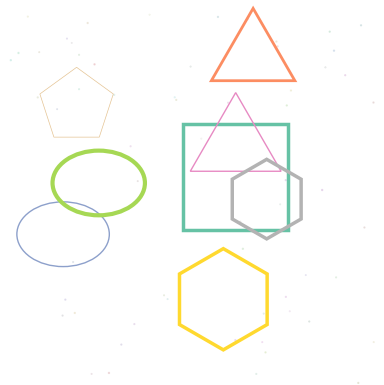[{"shape": "square", "thickness": 2.5, "radius": 0.69, "center": [0.611, 0.54]}, {"shape": "triangle", "thickness": 2, "radius": 0.63, "center": [0.657, 0.853]}, {"shape": "oval", "thickness": 1, "radius": 0.6, "center": [0.164, 0.392]}, {"shape": "triangle", "thickness": 1, "radius": 0.68, "center": [0.612, 0.623]}, {"shape": "oval", "thickness": 3, "radius": 0.6, "center": [0.256, 0.525]}, {"shape": "hexagon", "thickness": 2.5, "radius": 0.66, "center": [0.58, 0.223]}, {"shape": "pentagon", "thickness": 0.5, "radius": 0.5, "center": [0.199, 0.725]}, {"shape": "hexagon", "thickness": 2.5, "radius": 0.52, "center": [0.693, 0.483]}]